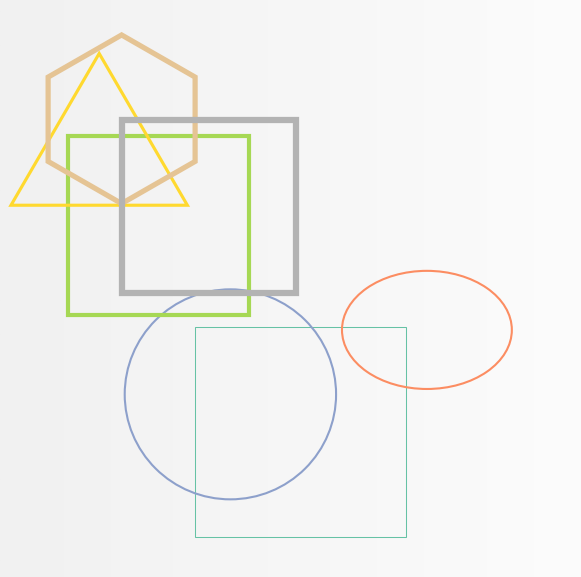[{"shape": "square", "thickness": 0.5, "radius": 0.91, "center": [0.517, 0.251]}, {"shape": "oval", "thickness": 1, "radius": 0.73, "center": [0.734, 0.428]}, {"shape": "circle", "thickness": 1, "radius": 0.91, "center": [0.396, 0.316]}, {"shape": "square", "thickness": 2, "radius": 0.78, "center": [0.273, 0.609]}, {"shape": "triangle", "thickness": 1.5, "radius": 0.88, "center": [0.171, 0.731]}, {"shape": "hexagon", "thickness": 2.5, "radius": 0.73, "center": [0.209, 0.793]}, {"shape": "square", "thickness": 3, "radius": 0.74, "center": [0.359, 0.642]}]